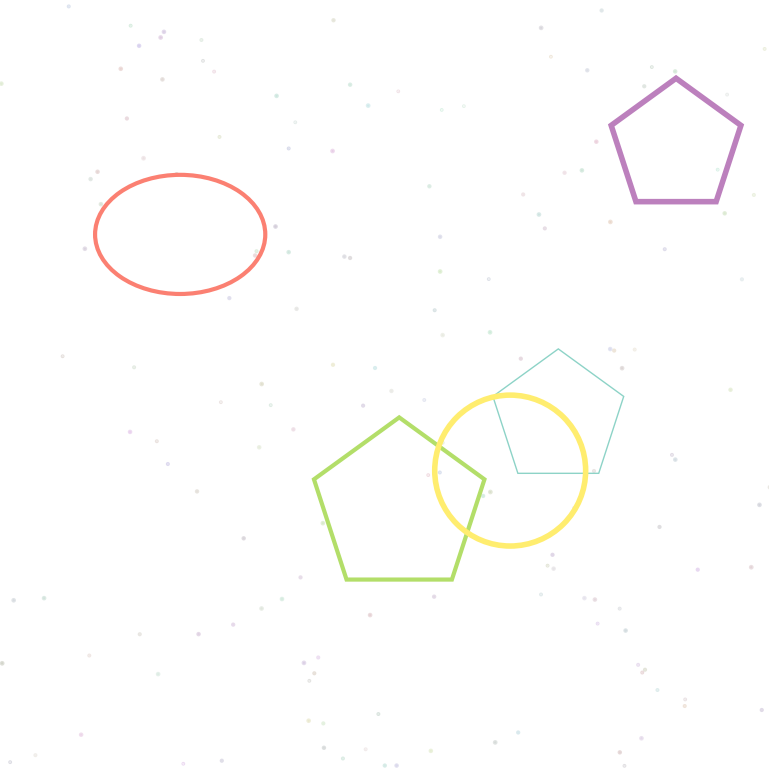[{"shape": "pentagon", "thickness": 0.5, "radius": 0.45, "center": [0.725, 0.458]}, {"shape": "oval", "thickness": 1.5, "radius": 0.55, "center": [0.234, 0.696]}, {"shape": "pentagon", "thickness": 1.5, "radius": 0.58, "center": [0.518, 0.341]}, {"shape": "pentagon", "thickness": 2, "radius": 0.44, "center": [0.878, 0.81]}, {"shape": "circle", "thickness": 2, "radius": 0.49, "center": [0.663, 0.389]}]